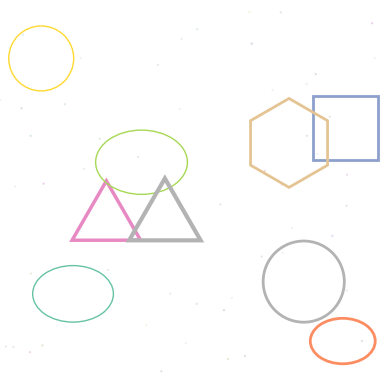[{"shape": "oval", "thickness": 1, "radius": 0.52, "center": [0.19, 0.237]}, {"shape": "oval", "thickness": 2, "radius": 0.42, "center": [0.89, 0.114]}, {"shape": "square", "thickness": 2, "radius": 0.42, "center": [0.898, 0.668]}, {"shape": "triangle", "thickness": 2.5, "radius": 0.51, "center": [0.276, 0.427]}, {"shape": "oval", "thickness": 1, "radius": 0.6, "center": [0.368, 0.579]}, {"shape": "circle", "thickness": 1, "radius": 0.42, "center": [0.107, 0.848]}, {"shape": "hexagon", "thickness": 2, "radius": 0.58, "center": [0.751, 0.629]}, {"shape": "triangle", "thickness": 3, "radius": 0.54, "center": [0.428, 0.429]}, {"shape": "circle", "thickness": 2, "radius": 0.53, "center": [0.789, 0.269]}]